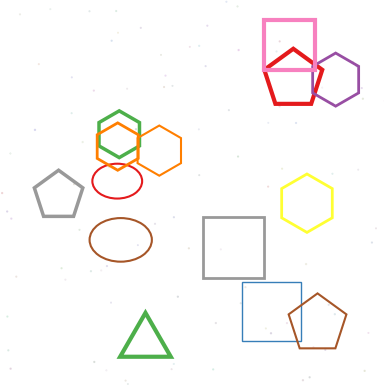[{"shape": "pentagon", "thickness": 3, "radius": 0.4, "center": [0.762, 0.794]}, {"shape": "oval", "thickness": 1.5, "radius": 0.32, "center": [0.305, 0.53]}, {"shape": "square", "thickness": 1, "radius": 0.38, "center": [0.706, 0.191]}, {"shape": "triangle", "thickness": 3, "radius": 0.38, "center": [0.378, 0.111]}, {"shape": "hexagon", "thickness": 2.5, "radius": 0.3, "center": [0.31, 0.651]}, {"shape": "hexagon", "thickness": 2, "radius": 0.34, "center": [0.872, 0.793]}, {"shape": "hexagon", "thickness": 1.5, "radius": 0.33, "center": [0.414, 0.609]}, {"shape": "hexagon", "thickness": 2, "radius": 0.31, "center": [0.306, 0.619]}, {"shape": "hexagon", "thickness": 2, "radius": 0.38, "center": [0.797, 0.472]}, {"shape": "oval", "thickness": 1.5, "radius": 0.4, "center": [0.314, 0.377]}, {"shape": "pentagon", "thickness": 1.5, "radius": 0.39, "center": [0.825, 0.159]}, {"shape": "square", "thickness": 3, "radius": 0.33, "center": [0.752, 0.883]}, {"shape": "square", "thickness": 2, "radius": 0.4, "center": [0.605, 0.358]}, {"shape": "pentagon", "thickness": 2.5, "radius": 0.33, "center": [0.152, 0.492]}]